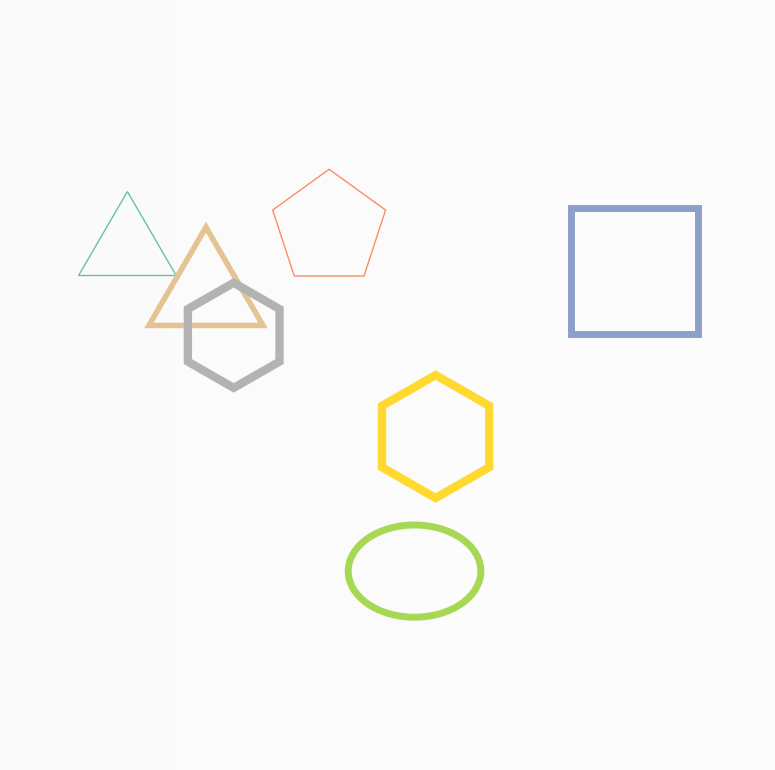[{"shape": "triangle", "thickness": 0.5, "radius": 0.36, "center": [0.164, 0.679]}, {"shape": "pentagon", "thickness": 0.5, "radius": 0.38, "center": [0.425, 0.704]}, {"shape": "square", "thickness": 2.5, "radius": 0.41, "center": [0.819, 0.648]}, {"shape": "oval", "thickness": 2.5, "radius": 0.43, "center": [0.535, 0.258]}, {"shape": "hexagon", "thickness": 3, "radius": 0.4, "center": [0.562, 0.433]}, {"shape": "triangle", "thickness": 2, "radius": 0.43, "center": [0.266, 0.62]}, {"shape": "hexagon", "thickness": 3, "radius": 0.34, "center": [0.302, 0.565]}]